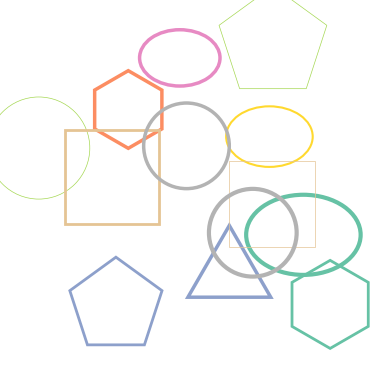[{"shape": "hexagon", "thickness": 2, "radius": 0.57, "center": [0.858, 0.209]}, {"shape": "oval", "thickness": 3, "radius": 0.74, "center": [0.788, 0.39]}, {"shape": "hexagon", "thickness": 2.5, "radius": 0.5, "center": [0.333, 0.716]}, {"shape": "pentagon", "thickness": 2, "radius": 0.63, "center": [0.301, 0.206]}, {"shape": "triangle", "thickness": 2.5, "radius": 0.62, "center": [0.596, 0.29]}, {"shape": "oval", "thickness": 2.5, "radius": 0.52, "center": [0.467, 0.85]}, {"shape": "circle", "thickness": 0.5, "radius": 0.66, "center": [0.101, 0.615]}, {"shape": "pentagon", "thickness": 0.5, "radius": 0.74, "center": [0.709, 0.889]}, {"shape": "oval", "thickness": 1.5, "radius": 0.56, "center": [0.7, 0.645]}, {"shape": "square", "thickness": 0.5, "radius": 0.56, "center": [0.707, 0.47]}, {"shape": "square", "thickness": 2, "radius": 0.61, "center": [0.291, 0.54]}, {"shape": "circle", "thickness": 3, "radius": 0.57, "center": [0.657, 0.396]}, {"shape": "circle", "thickness": 2.5, "radius": 0.56, "center": [0.484, 0.621]}]